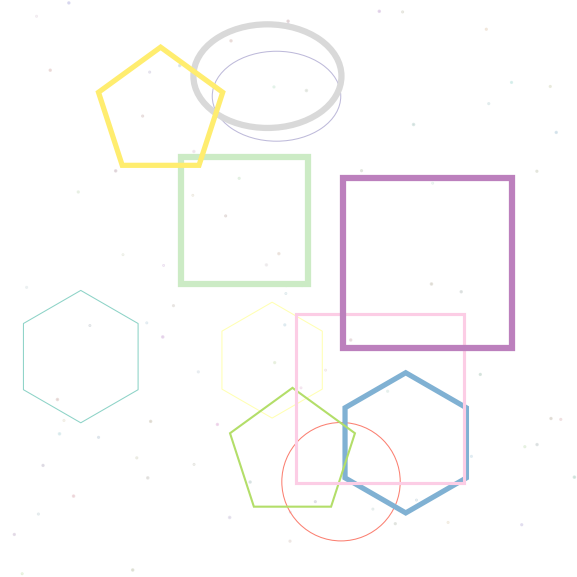[{"shape": "hexagon", "thickness": 0.5, "radius": 0.57, "center": [0.14, 0.382]}, {"shape": "hexagon", "thickness": 0.5, "radius": 0.5, "center": [0.471, 0.376]}, {"shape": "oval", "thickness": 0.5, "radius": 0.56, "center": [0.479, 0.833]}, {"shape": "circle", "thickness": 0.5, "radius": 0.51, "center": [0.591, 0.165]}, {"shape": "hexagon", "thickness": 2.5, "radius": 0.61, "center": [0.703, 0.232]}, {"shape": "pentagon", "thickness": 1, "radius": 0.57, "center": [0.506, 0.214]}, {"shape": "square", "thickness": 1.5, "radius": 0.73, "center": [0.658, 0.309]}, {"shape": "oval", "thickness": 3, "radius": 0.64, "center": [0.463, 0.867]}, {"shape": "square", "thickness": 3, "radius": 0.73, "center": [0.741, 0.544]}, {"shape": "square", "thickness": 3, "radius": 0.55, "center": [0.424, 0.617]}, {"shape": "pentagon", "thickness": 2.5, "radius": 0.57, "center": [0.278, 0.804]}]